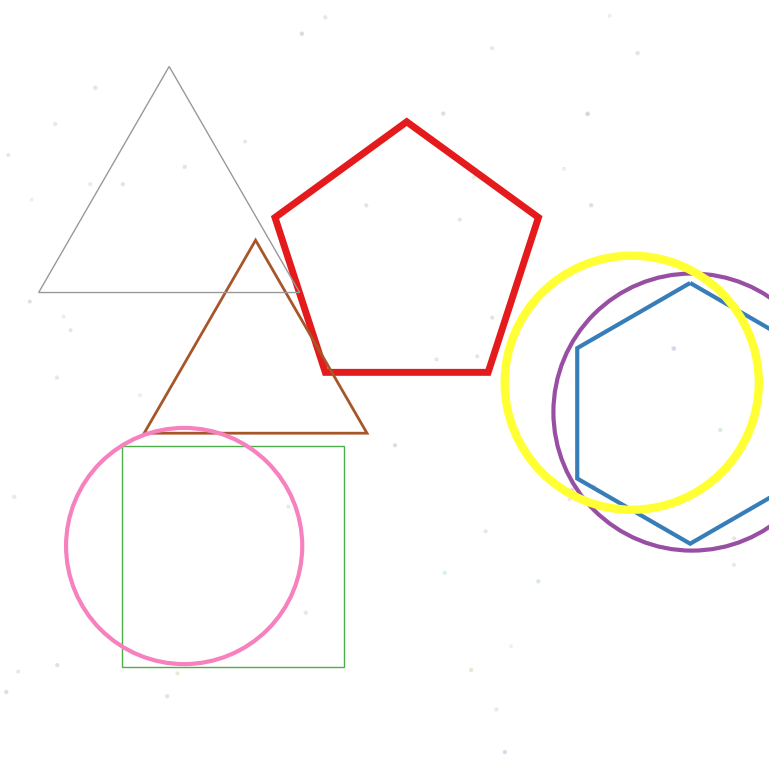[{"shape": "pentagon", "thickness": 2.5, "radius": 0.9, "center": [0.528, 0.662]}, {"shape": "hexagon", "thickness": 1.5, "radius": 0.85, "center": [0.896, 0.463]}, {"shape": "square", "thickness": 0.5, "radius": 0.72, "center": [0.303, 0.277]}, {"shape": "circle", "thickness": 1.5, "radius": 0.9, "center": [0.899, 0.465]}, {"shape": "circle", "thickness": 3, "radius": 0.83, "center": [0.82, 0.503]}, {"shape": "triangle", "thickness": 1, "radius": 0.84, "center": [0.332, 0.521]}, {"shape": "circle", "thickness": 1.5, "radius": 0.77, "center": [0.239, 0.291]}, {"shape": "triangle", "thickness": 0.5, "radius": 0.98, "center": [0.22, 0.718]}]